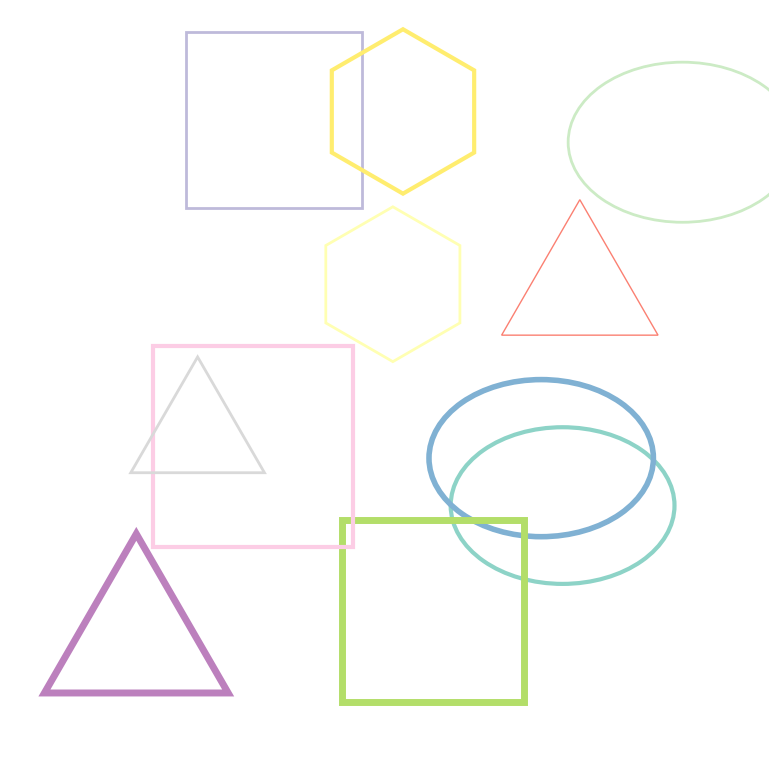[{"shape": "oval", "thickness": 1.5, "radius": 0.73, "center": [0.731, 0.343]}, {"shape": "hexagon", "thickness": 1, "radius": 0.5, "center": [0.51, 0.631]}, {"shape": "square", "thickness": 1, "radius": 0.57, "center": [0.356, 0.844]}, {"shape": "triangle", "thickness": 0.5, "radius": 0.59, "center": [0.753, 0.623]}, {"shape": "oval", "thickness": 2, "radius": 0.73, "center": [0.703, 0.405]}, {"shape": "square", "thickness": 2.5, "radius": 0.59, "center": [0.562, 0.206]}, {"shape": "square", "thickness": 1.5, "radius": 0.65, "center": [0.329, 0.42]}, {"shape": "triangle", "thickness": 1, "radius": 0.5, "center": [0.257, 0.436]}, {"shape": "triangle", "thickness": 2.5, "radius": 0.69, "center": [0.177, 0.169]}, {"shape": "oval", "thickness": 1, "radius": 0.74, "center": [0.886, 0.815]}, {"shape": "hexagon", "thickness": 1.5, "radius": 0.53, "center": [0.523, 0.855]}]